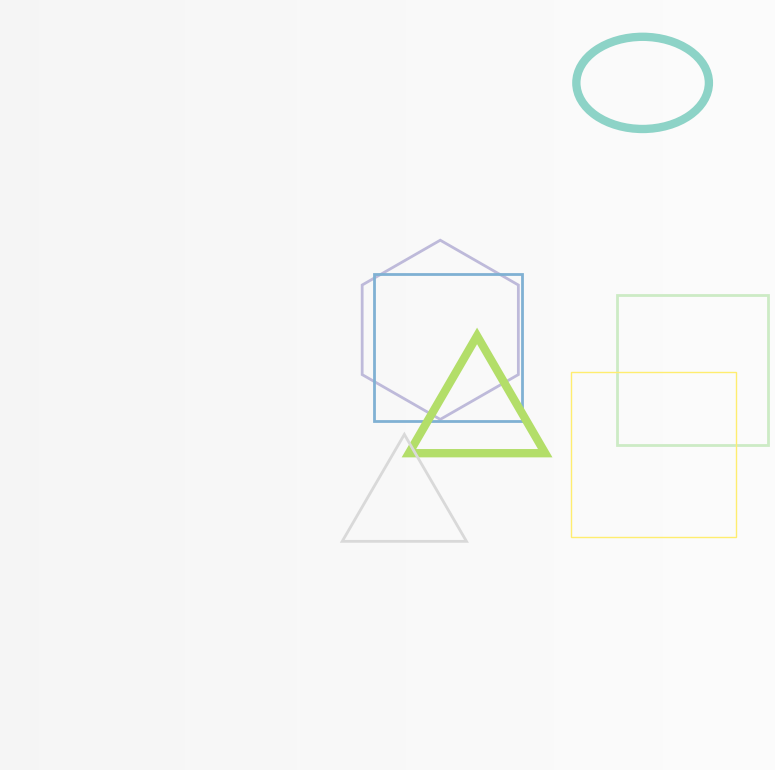[{"shape": "oval", "thickness": 3, "radius": 0.43, "center": [0.829, 0.892]}, {"shape": "hexagon", "thickness": 1, "radius": 0.58, "center": [0.568, 0.572]}, {"shape": "square", "thickness": 1, "radius": 0.48, "center": [0.578, 0.549]}, {"shape": "triangle", "thickness": 3, "radius": 0.51, "center": [0.616, 0.462]}, {"shape": "triangle", "thickness": 1, "radius": 0.46, "center": [0.522, 0.343]}, {"shape": "square", "thickness": 1, "radius": 0.49, "center": [0.893, 0.519]}, {"shape": "square", "thickness": 0.5, "radius": 0.53, "center": [0.843, 0.41]}]